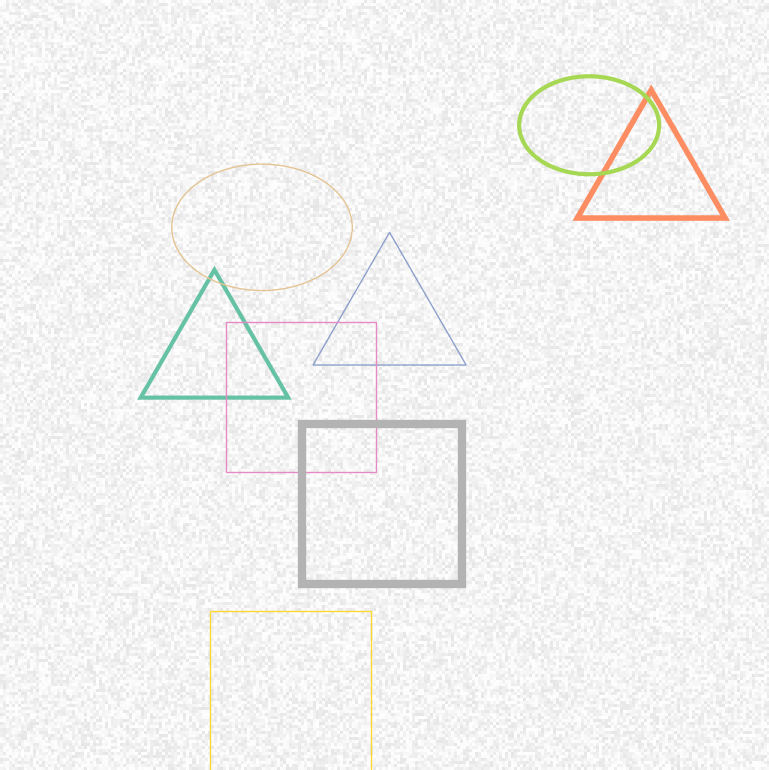[{"shape": "triangle", "thickness": 1.5, "radius": 0.55, "center": [0.279, 0.539]}, {"shape": "triangle", "thickness": 2, "radius": 0.55, "center": [0.846, 0.772]}, {"shape": "triangle", "thickness": 0.5, "radius": 0.57, "center": [0.506, 0.583]}, {"shape": "square", "thickness": 0.5, "radius": 0.49, "center": [0.391, 0.485]}, {"shape": "oval", "thickness": 1.5, "radius": 0.45, "center": [0.765, 0.837]}, {"shape": "square", "thickness": 0.5, "radius": 0.52, "center": [0.378, 0.102]}, {"shape": "oval", "thickness": 0.5, "radius": 0.59, "center": [0.34, 0.705]}, {"shape": "square", "thickness": 3, "radius": 0.52, "center": [0.496, 0.345]}]